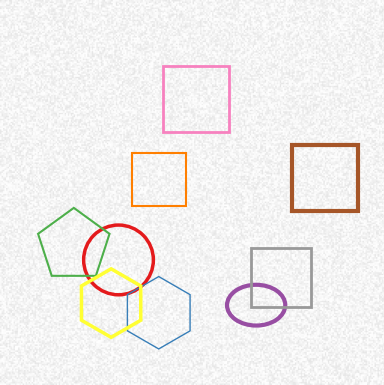[{"shape": "circle", "thickness": 2.5, "radius": 0.45, "center": [0.308, 0.325]}, {"shape": "hexagon", "thickness": 1, "radius": 0.47, "center": [0.412, 0.188]}, {"shape": "pentagon", "thickness": 1.5, "radius": 0.49, "center": [0.192, 0.362]}, {"shape": "oval", "thickness": 3, "radius": 0.38, "center": [0.665, 0.207]}, {"shape": "square", "thickness": 1.5, "radius": 0.35, "center": [0.414, 0.534]}, {"shape": "hexagon", "thickness": 2.5, "radius": 0.44, "center": [0.289, 0.213]}, {"shape": "square", "thickness": 3, "radius": 0.43, "center": [0.845, 0.538]}, {"shape": "square", "thickness": 2, "radius": 0.43, "center": [0.509, 0.743]}, {"shape": "square", "thickness": 2, "radius": 0.39, "center": [0.73, 0.279]}]